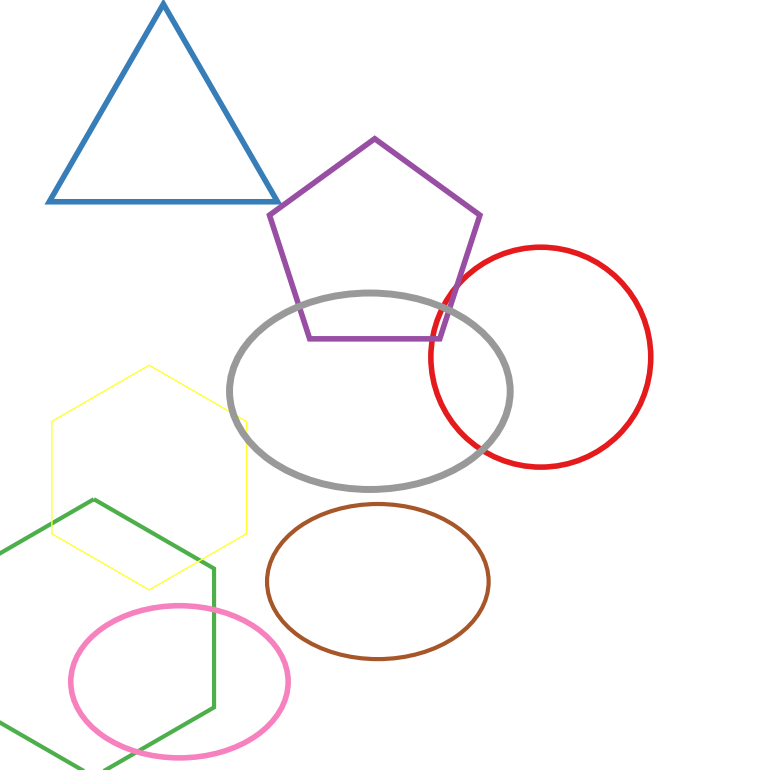[{"shape": "circle", "thickness": 2, "radius": 0.71, "center": [0.702, 0.536]}, {"shape": "triangle", "thickness": 2, "radius": 0.86, "center": [0.212, 0.824]}, {"shape": "hexagon", "thickness": 1.5, "radius": 0.9, "center": [0.122, 0.171]}, {"shape": "pentagon", "thickness": 2, "radius": 0.72, "center": [0.487, 0.676]}, {"shape": "hexagon", "thickness": 0.5, "radius": 0.73, "center": [0.194, 0.38]}, {"shape": "oval", "thickness": 1.5, "radius": 0.72, "center": [0.491, 0.245]}, {"shape": "oval", "thickness": 2, "radius": 0.71, "center": [0.233, 0.115]}, {"shape": "oval", "thickness": 2.5, "radius": 0.91, "center": [0.48, 0.492]}]